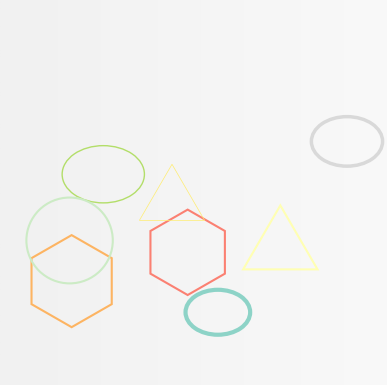[{"shape": "oval", "thickness": 3, "radius": 0.42, "center": [0.562, 0.189]}, {"shape": "triangle", "thickness": 1.5, "radius": 0.55, "center": [0.723, 0.356]}, {"shape": "hexagon", "thickness": 1.5, "radius": 0.55, "center": [0.484, 0.345]}, {"shape": "hexagon", "thickness": 1.5, "radius": 0.6, "center": [0.185, 0.27]}, {"shape": "oval", "thickness": 1, "radius": 0.53, "center": [0.267, 0.547]}, {"shape": "oval", "thickness": 2.5, "radius": 0.46, "center": [0.895, 0.633]}, {"shape": "circle", "thickness": 1.5, "radius": 0.56, "center": [0.18, 0.375]}, {"shape": "triangle", "thickness": 0.5, "radius": 0.49, "center": [0.444, 0.476]}]